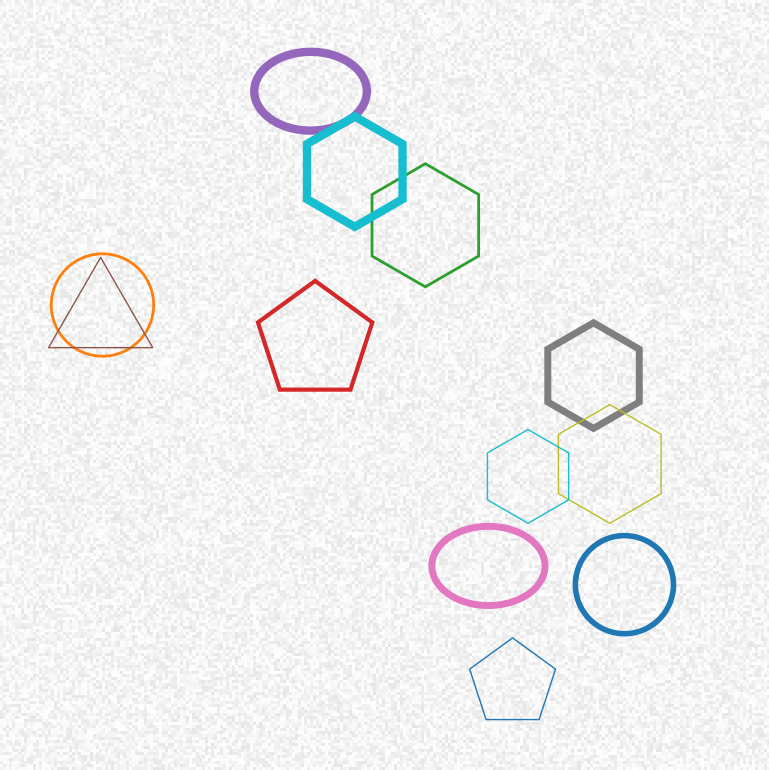[{"shape": "pentagon", "thickness": 0.5, "radius": 0.29, "center": [0.666, 0.113]}, {"shape": "circle", "thickness": 2, "radius": 0.32, "center": [0.811, 0.241]}, {"shape": "circle", "thickness": 1, "radius": 0.33, "center": [0.133, 0.604]}, {"shape": "hexagon", "thickness": 1, "radius": 0.4, "center": [0.552, 0.707]}, {"shape": "pentagon", "thickness": 1.5, "radius": 0.39, "center": [0.409, 0.557]}, {"shape": "oval", "thickness": 3, "radius": 0.37, "center": [0.403, 0.882]}, {"shape": "triangle", "thickness": 0.5, "radius": 0.39, "center": [0.131, 0.588]}, {"shape": "oval", "thickness": 2.5, "radius": 0.37, "center": [0.634, 0.265]}, {"shape": "hexagon", "thickness": 2.5, "radius": 0.34, "center": [0.771, 0.512]}, {"shape": "hexagon", "thickness": 0.5, "radius": 0.39, "center": [0.792, 0.397]}, {"shape": "hexagon", "thickness": 3, "radius": 0.36, "center": [0.461, 0.777]}, {"shape": "hexagon", "thickness": 0.5, "radius": 0.3, "center": [0.686, 0.381]}]